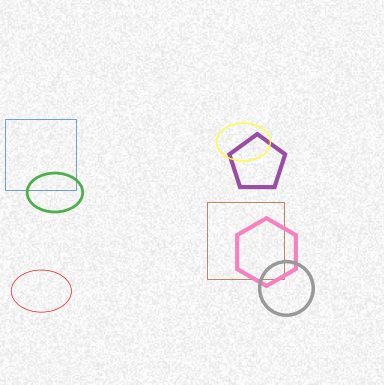[{"shape": "oval", "thickness": 0.5, "radius": 0.39, "center": [0.107, 0.244]}, {"shape": "square", "thickness": 0.5, "radius": 0.46, "center": [0.106, 0.598]}, {"shape": "oval", "thickness": 2, "radius": 0.36, "center": [0.143, 0.5]}, {"shape": "pentagon", "thickness": 3, "radius": 0.38, "center": [0.668, 0.576]}, {"shape": "oval", "thickness": 1, "radius": 0.35, "center": [0.632, 0.631]}, {"shape": "square", "thickness": 0.5, "radius": 0.5, "center": [0.638, 0.376]}, {"shape": "hexagon", "thickness": 3, "radius": 0.44, "center": [0.692, 0.345]}, {"shape": "circle", "thickness": 2.5, "radius": 0.35, "center": [0.744, 0.251]}]